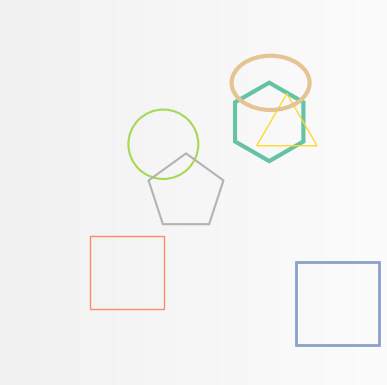[{"shape": "hexagon", "thickness": 3, "radius": 0.51, "center": [0.695, 0.683]}, {"shape": "square", "thickness": 1, "radius": 0.48, "center": [0.327, 0.293]}, {"shape": "square", "thickness": 2, "radius": 0.54, "center": [0.871, 0.211]}, {"shape": "circle", "thickness": 1.5, "radius": 0.45, "center": [0.422, 0.625]}, {"shape": "triangle", "thickness": 1, "radius": 0.45, "center": [0.74, 0.666]}, {"shape": "oval", "thickness": 3, "radius": 0.5, "center": [0.698, 0.785]}, {"shape": "pentagon", "thickness": 1.5, "radius": 0.51, "center": [0.48, 0.5]}]